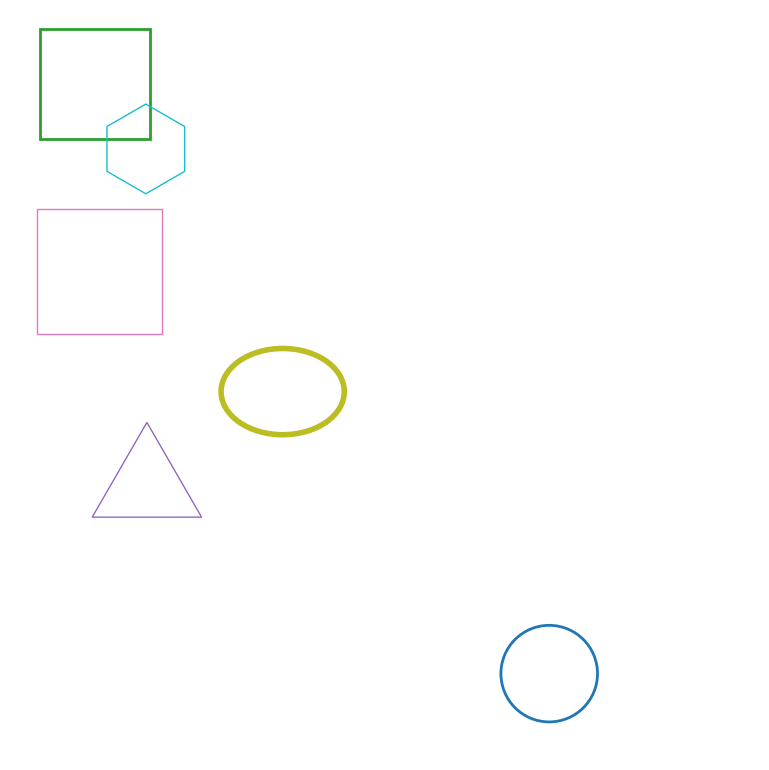[{"shape": "circle", "thickness": 1, "radius": 0.31, "center": [0.713, 0.125]}, {"shape": "square", "thickness": 1, "radius": 0.36, "center": [0.123, 0.891]}, {"shape": "triangle", "thickness": 0.5, "radius": 0.41, "center": [0.191, 0.369]}, {"shape": "square", "thickness": 0.5, "radius": 0.41, "center": [0.129, 0.647]}, {"shape": "oval", "thickness": 2, "radius": 0.4, "center": [0.367, 0.491]}, {"shape": "hexagon", "thickness": 0.5, "radius": 0.29, "center": [0.189, 0.807]}]